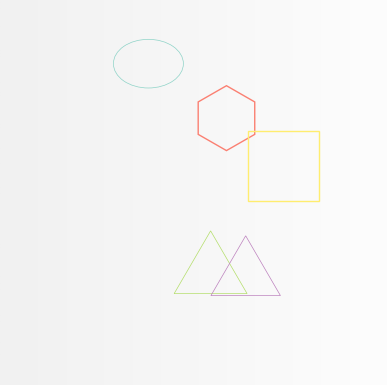[{"shape": "oval", "thickness": 0.5, "radius": 0.45, "center": [0.383, 0.835]}, {"shape": "hexagon", "thickness": 1, "radius": 0.42, "center": [0.584, 0.693]}, {"shape": "triangle", "thickness": 0.5, "radius": 0.54, "center": [0.544, 0.292]}, {"shape": "triangle", "thickness": 0.5, "radius": 0.52, "center": [0.634, 0.284]}, {"shape": "square", "thickness": 1, "radius": 0.46, "center": [0.732, 0.568]}]